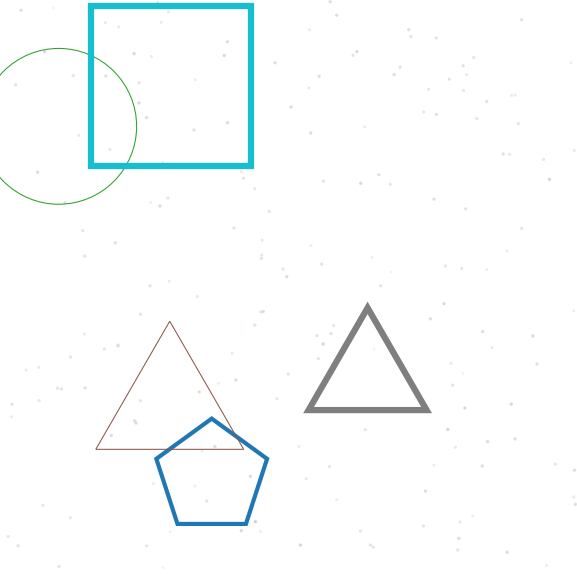[{"shape": "pentagon", "thickness": 2, "radius": 0.5, "center": [0.367, 0.173]}, {"shape": "circle", "thickness": 0.5, "radius": 0.67, "center": [0.102, 0.78]}, {"shape": "triangle", "thickness": 0.5, "radius": 0.74, "center": [0.294, 0.295]}, {"shape": "triangle", "thickness": 3, "radius": 0.59, "center": [0.637, 0.348]}, {"shape": "square", "thickness": 3, "radius": 0.69, "center": [0.296, 0.849]}]